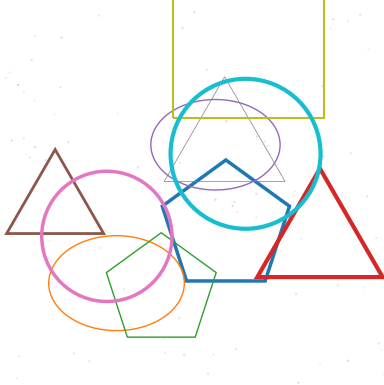[{"shape": "pentagon", "thickness": 2.5, "radius": 0.87, "center": [0.587, 0.411]}, {"shape": "oval", "thickness": 1, "radius": 0.88, "center": [0.303, 0.265]}, {"shape": "pentagon", "thickness": 1, "radius": 0.75, "center": [0.419, 0.246]}, {"shape": "triangle", "thickness": 3, "radius": 0.94, "center": [0.831, 0.374]}, {"shape": "oval", "thickness": 1, "radius": 0.84, "center": [0.56, 0.624]}, {"shape": "triangle", "thickness": 2, "radius": 0.73, "center": [0.143, 0.466]}, {"shape": "circle", "thickness": 2.5, "radius": 0.85, "center": [0.278, 0.386]}, {"shape": "triangle", "thickness": 0.5, "radius": 0.91, "center": [0.583, 0.619]}, {"shape": "square", "thickness": 1.5, "radius": 0.98, "center": [0.646, 0.89]}, {"shape": "circle", "thickness": 3, "radius": 0.97, "center": [0.638, 0.601]}]